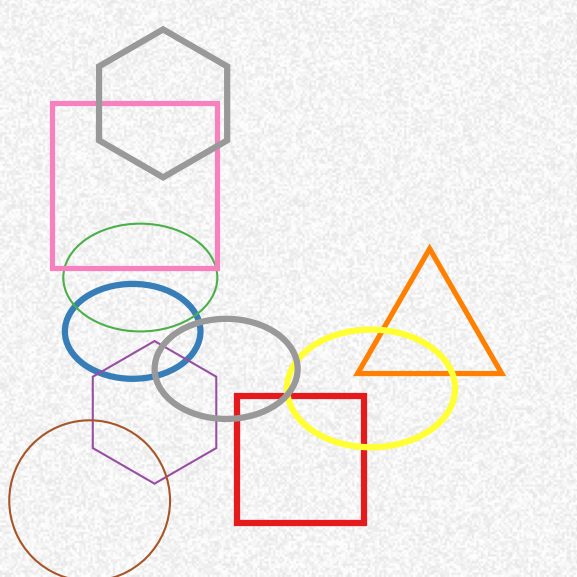[{"shape": "square", "thickness": 3, "radius": 0.55, "center": [0.52, 0.203]}, {"shape": "oval", "thickness": 3, "radius": 0.59, "center": [0.23, 0.425]}, {"shape": "oval", "thickness": 1, "radius": 0.67, "center": [0.243, 0.519]}, {"shape": "hexagon", "thickness": 1, "radius": 0.62, "center": [0.268, 0.285]}, {"shape": "triangle", "thickness": 2.5, "radius": 0.72, "center": [0.744, 0.424]}, {"shape": "oval", "thickness": 3, "radius": 0.73, "center": [0.642, 0.327]}, {"shape": "circle", "thickness": 1, "radius": 0.7, "center": [0.155, 0.132]}, {"shape": "square", "thickness": 2.5, "radius": 0.72, "center": [0.233, 0.678]}, {"shape": "hexagon", "thickness": 3, "radius": 0.64, "center": [0.282, 0.82]}, {"shape": "oval", "thickness": 3, "radius": 0.62, "center": [0.392, 0.36]}]